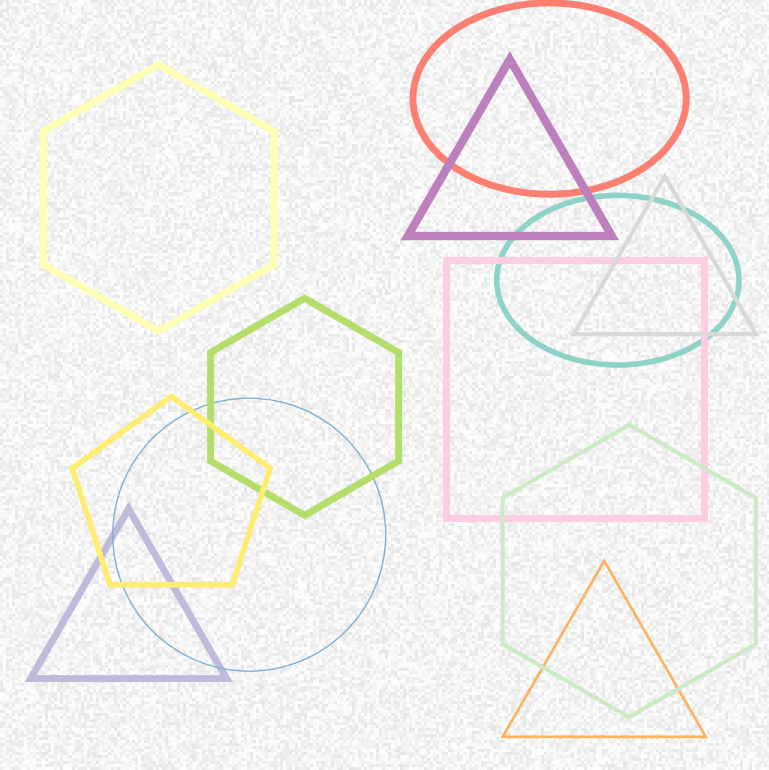[{"shape": "oval", "thickness": 2, "radius": 0.79, "center": [0.802, 0.636]}, {"shape": "hexagon", "thickness": 2.5, "radius": 0.87, "center": [0.206, 0.743]}, {"shape": "triangle", "thickness": 2.5, "radius": 0.73, "center": [0.167, 0.192]}, {"shape": "oval", "thickness": 2.5, "radius": 0.89, "center": [0.714, 0.872]}, {"shape": "circle", "thickness": 0.5, "radius": 0.89, "center": [0.324, 0.306]}, {"shape": "triangle", "thickness": 1, "radius": 0.76, "center": [0.785, 0.119]}, {"shape": "hexagon", "thickness": 2.5, "radius": 0.7, "center": [0.396, 0.472]}, {"shape": "square", "thickness": 2.5, "radius": 0.84, "center": [0.747, 0.495]}, {"shape": "triangle", "thickness": 1.5, "radius": 0.68, "center": [0.863, 0.634]}, {"shape": "triangle", "thickness": 3, "radius": 0.76, "center": [0.662, 0.77]}, {"shape": "hexagon", "thickness": 1.5, "radius": 0.95, "center": [0.817, 0.258]}, {"shape": "pentagon", "thickness": 2, "radius": 0.68, "center": [0.222, 0.35]}]